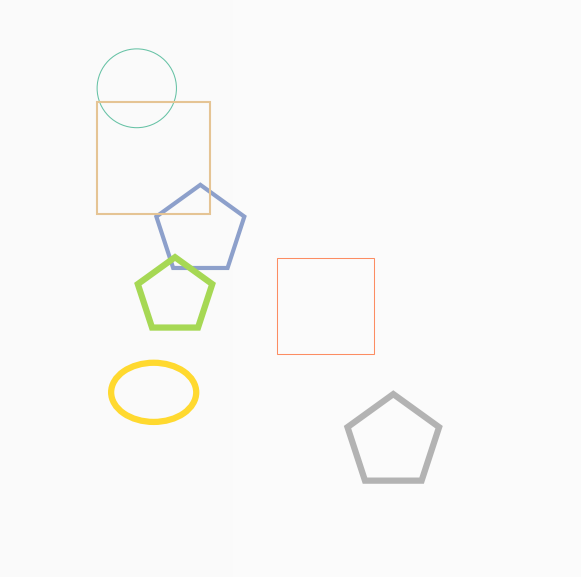[{"shape": "circle", "thickness": 0.5, "radius": 0.34, "center": [0.235, 0.846]}, {"shape": "square", "thickness": 0.5, "radius": 0.42, "center": [0.56, 0.469]}, {"shape": "pentagon", "thickness": 2, "radius": 0.4, "center": [0.345, 0.599]}, {"shape": "pentagon", "thickness": 3, "radius": 0.34, "center": [0.301, 0.486]}, {"shape": "oval", "thickness": 3, "radius": 0.37, "center": [0.264, 0.32]}, {"shape": "square", "thickness": 1, "radius": 0.48, "center": [0.264, 0.726]}, {"shape": "pentagon", "thickness": 3, "radius": 0.41, "center": [0.677, 0.234]}]